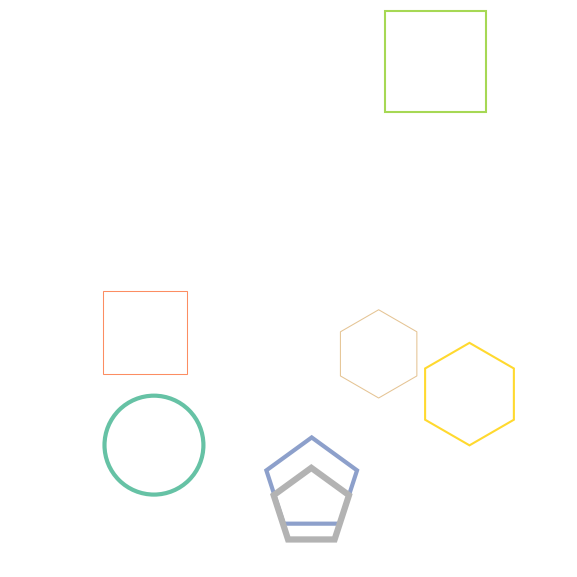[{"shape": "circle", "thickness": 2, "radius": 0.43, "center": [0.267, 0.228]}, {"shape": "square", "thickness": 0.5, "radius": 0.36, "center": [0.251, 0.423]}, {"shape": "pentagon", "thickness": 2, "radius": 0.41, "center": [0.54, 0.159]}, {"shape": "square", "thickness": 1, "radius": 0.44, "center": [0.754, 0.892]}, {"shape": "hexagon", "thickness": 1, "radius": 0.44, "center": [0.813, 0.317]}, {"shape": "hexagon", "thickness": 0.5, "radius": 0.38, "center": [0.656, 0.386]}, {"shape": "pentagon", "thickness": 3, "radius": 0.34, "center": [0.539, 0.12]}]